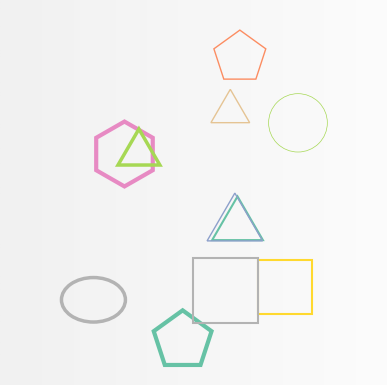[{"shape": "pentagon", "thickness": 3, "radius": 0.39, "center": [0.471, 0.115]}, {"shape": "triangle", "thickness": 1.5, "radius": 0.38, "center": [0.613, 0.414]}, {"shape": "pentagon", "thickness": 1, "radius": 0.35, "center": [0.619, 0.851]}, {"shape": "triangle", "thickness": 1, "radius": 0.41, "center": [0.606, 0.416]}, {"shape": "hexagon", "thickness": 3, "radius": 0.42, "center": [0.321, 0.6]}, {"shape": "circle", "thickness": 0.5, "radius": 0.38, "center": [0.769, 0.681]}, {"shape": "triangle", "thickness": 2.5, "radius": 0.31, "center": [0.359, 0.603]}, {"shape": "square", "thickness": 1.5, "radius": 0.34, "center": [0.736, 0.254]}, {"shape": "triangle", "thickness": 1, "radius": 0.29, "center": [0.594, 0.71]}, {"shape": "square", "thickness": 1.5, "radius": 0.42, "center": [0.582, 0.245]}, {"shape": "oval", "thickness": 2.5, "radius": 0.41, "center": [0.241, 0.221]}]